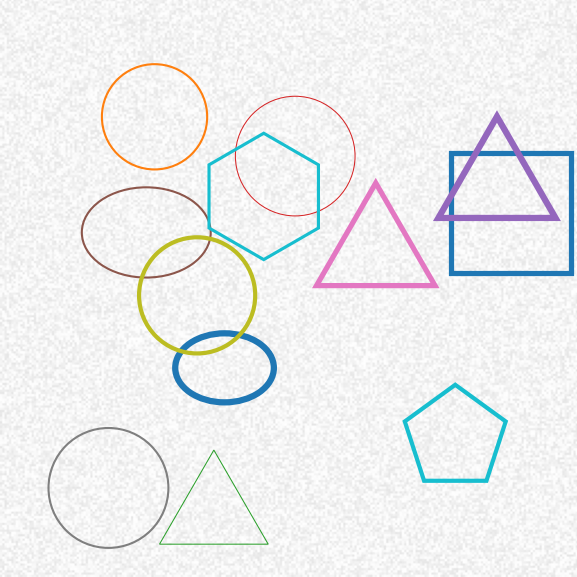[{"shape": "square", "thickness": 2.5, "radius": 0.52, "center": [0.884, 0.63]}, {"shape": "oval", "thickness": 3, "radius": 0.43, "center": [0.389, 0.362]}, {"shape": "circle", "thickness": 1, "radius": 0.46, "center": [0.268, 0.797]}, {"shape": "triangle", "thickness": 0.5, "radius": 0.54, "center": [0.37, 0.111]}, {"shape": "circle", "thickness": 0.5, "radius": 0.52, "center": [0.511, 0.729]}, {"shape": "triangle", "thickness": 3, "radius": 0.59, "center": [0.861, 0.68]}, {"shape": "oval", "thickness": 1, "radius": 0.56, "center": [0.253, 0.597]}, {"shape": "triangle", "thickness": 2.5, "radius": 0.59, "center": [0.651, 0.564]}, {"shape": "circle", "thickness": 1, "radius": 0.52, "center": [0.188, 0.154]}, {"shape": "circle", "thickness": 2, "radius": 0.5, "center": [0.341, 0.488]}, {"shape": "hexagon", "thickness": 1.5, "radius": 0.55, "center": [0.457, 0.659]}, {"shape": "pentagon", "thickness": 2, "radius": 0.46, "center": [0.788, 0.241]}]